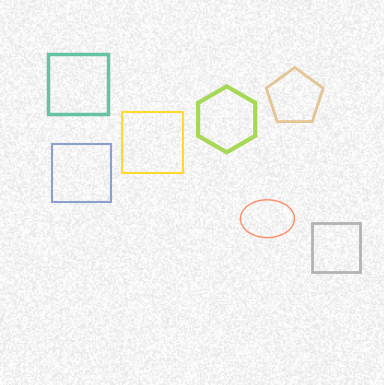[{"shape": "square", "thickness": 2.5, "radius": 0.39, "center": [0.203, 0.782]}, {"shape": "oval", "thickness": 1, "radius": 0.35, "center": [0.695, 0.432]}, {"shape": "square", "thickness": 1.5, "radius": 0.38, "center": [0.212, 0.551]}, {"shape": "hexagon", "thickness": 3, "radius": 0.43, "center": [0.589, 0.69]}, {"shape": "square", "thickness": 1.5, "radius": 0.39, "center": [0.396, 0.63]}, {"shape": "pentagon", "thickness": 2, "radius": 0.39, "center": [0.766, 0.747]}, {"shape": "square", "thickness": 2, "radius": 0.32, "center": [0.873, 0.357]}]